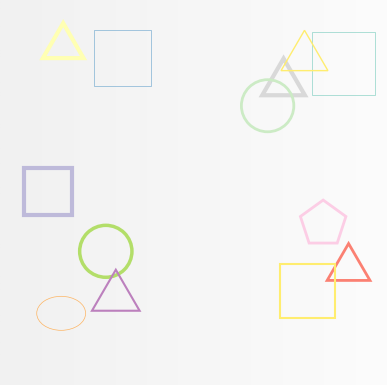[{"shape": "square", "thickness": 0.5, "radius": 0.41, "center": [0.886, 0.834]}, {"shape": "triangle", "thickness": 3, "radius": 0.3, "center": [0.163, 0.879]}, {"shape": "square", "thickness": 3, "radius": 0.31, "center": [0.124, 0.503]}, {"shape": "triangle", "thickness": 2, "radius": 0.32, "center": [0.9, 0.304]}, {"shape": "square", "thickness": 0.5, "radius": 0.37, "center": [0.316, 0.849]}, {"shape": "oval", "thickness": 0.5, "radius": 0.32, "center": [0.158, 0.186]}, {"shape": "circle", "thickness": 2.5, "radius": 0.34, "center": [0.273, 0.347]}, {"shape": "pentagon", "thickness": 2, "radius": 0.31, "center": [0.834, 0.419]}, {"shape": "triangle", "thickness": 3, "radius": 0.32, "center": [0.732, 0.784]}, {"shape": "triangle", "thickness": 1.5, "radius": 0.35, "center": [0.299, 0.228]}, {"shape": "circle", "thickness": 2, "radius": 0.34, "center": [0.691, 0.725]}, {"shape": "triangle", "thickness": 1, "radius": 0.35, "center": [0.786, 0.851]}, {"shape": "square", "thickness": 1.5, "radius": 0.35, "center": [0.794, 0.245]}]